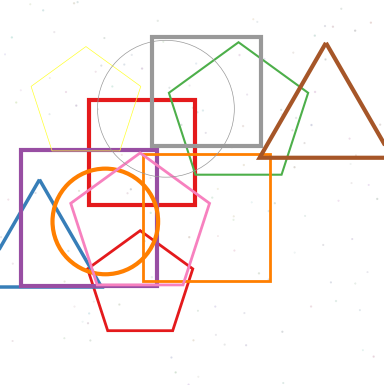[{"shape": "pentagon", "thickness": 2, "radius": 0.72, "center": [0.364, 0.257]}, {"shape": "square", "thickness": 3, "radius": 0.69, "center": [0.37, 0.604]}, {"shape": "triangle", "thickness": 2.5, "radius": 0.93, "center": [0.103, 0.348]}, {"shape": "pentagon", "thickness": 1.5, "radius": 0.95, "center": [0.62, 0.7]}, {"shape": "square", "thickness": 3, "radius": 0.88, "center": [0.231, 0.434]}, {"shape": "square", "thickness": 2, "radius": 0.82, "center": [0.536, 0.436]}, {"shape": "circle", "thickness": 3, "radius": 0.69, "center": [0.274, 0.425]}, {"shape": "pentagon", "thickness": 0.5, "radius": 0.75, "center": [0.223, 0.729]}, {"shape": "triangle", "thickness": 3, "radius": 0.99, "center": [0.847, 0.69]}, {"shape": "pentagon", "thickness": 2, "radius": 0.95, "center": [0.364, 0.413]}, {"shape": "square", "thickness": 3, "radius": 0.7, "center": [0.537, 0.762]}, {"shape": "circle", "thickness": 0.5, "radius": 0.89, "center": [0.431, 0.718]}]